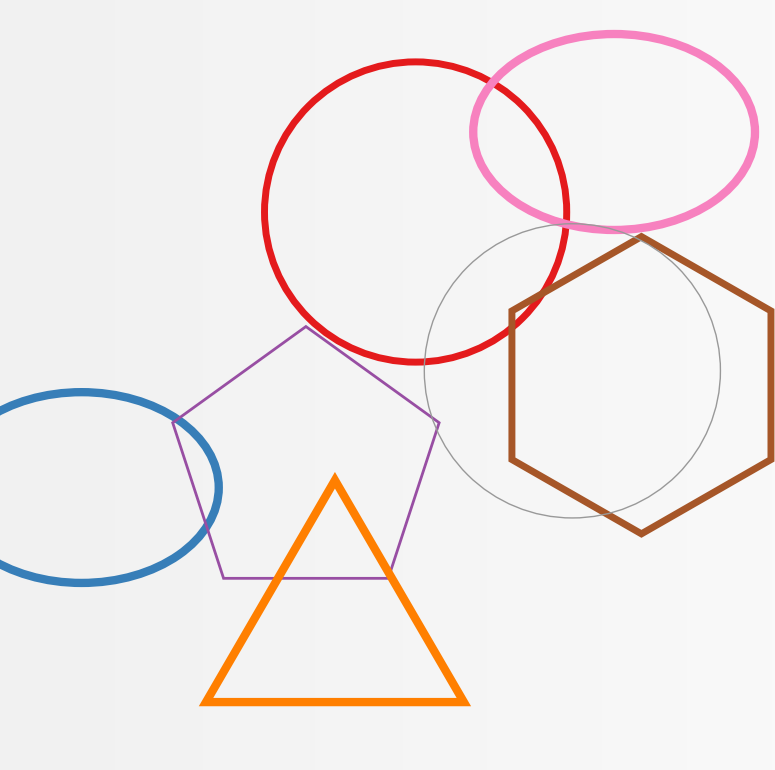[{"shape": "circle", "thickness": 2.5, "radius": 0.97, "center": [0.536, 0.725]}, {"shape": "oval", "thickness": 3, "radius": 0.88, "center": [0.105, 0.367]}, {"shape": "pentagon", "thickness": 1, "radius": 0.9, "center": [0.395, 0.395]}, {"shape": "triangle", "thickness": 3, "radius": 0.96, "center": [0.432, 0.184]}, {"shape": "hexagon", "thickness": 2.5, "radius": 0.96, "center": [0.828, 0.5]}, {"shape": "oval", "thickness": 3, "radius": 0.91, "center": [0.792, 0.829]}, {"shape": "circle", "thickness": 0.5, "radius": 0.96, "center": [0.739, 0.518]}]